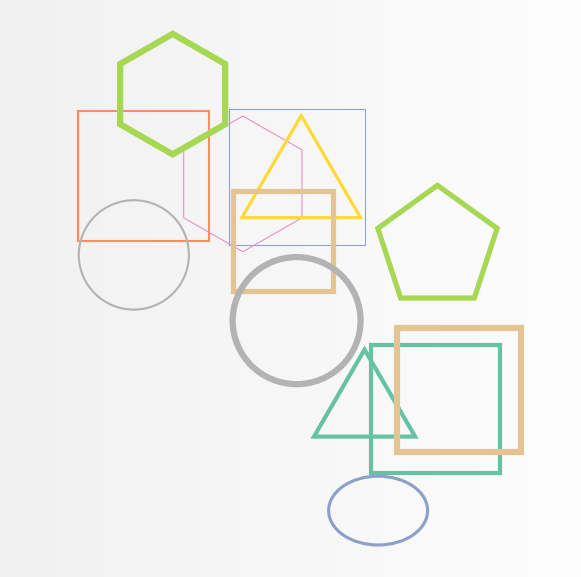[{"shape": "triangle", "thickness": 2, "radius": 0.5, "center": [0.627, 0.293]}, {"shape": "square", "thickness": 2, "radius": 0.56, "center": [0.749, 0.291]}, {"shape": "square", "thickness": 1, "radius": 0.56, "center": [0.247, 0.694]}, {"shape": "oval", "thickness": 1.5, "radius": 0.43, "center": [0.651, 0.115]}, {"shape": "square", "thickness": 0.5, "radius": 0.59, "center": [0.511, 0.693]}, {"shape": "hexagon", "thickness": 0.5, "radius": 0.59, "center": [0.418, 0.681]}, {"shape": "hexagon", "thickness": 3, "radius": 0.52, "center": [0.297, 0.836]}, {"shape": "pentagon", "thickness": 2.5, "radius": 0.54, "center": [0.753, 0.57]}, {"shape": "triangle", "thickness": 1.5, "radius": 0.59, "center": [0.518, 0.681]}, {"shape": "square", "thickness": 3, "radius": 0.53, "center": [0.789, 0.324]}, {"shape": "square", "thickness": 2.5, "radius": 0.43, "center": [0.487, 0.582]}, {"shape": "circle", "thickness": 3, "radius": 0.55, "center": [0.51, 0.444]}, {"shape": "circle", "thickness": 1, "radius": 0.47, "center": [0.23, 0.558]}]